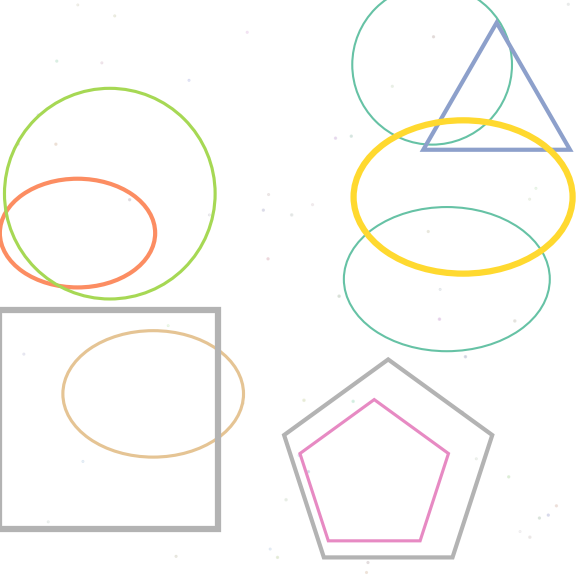[{"shape": "oval", "thickness": 1, "radius": 0.89, "center": [0.774, 0.516]}, {"shape": "circle", "thickness": 1, "radius": 0.69, "center": [0.748, 0.887]}, {"shape": "oval", "thickness": 2, "radius": 0.67, "center": [0.134, 0.596]}, {"shape": "triangle", "thickness": 2, "radius": 0.73, "center": [0.86, 0.813]}, {"shape": "pentagon", "thickness": 1.5, "radius": 0.68, "center": [0.648, 0.172]}, {"shape": "circle", "thickness": 1.5, "radius": 0.91, "center": [0.19, 0.664]}, {"shape": "oval", "thickness": 3, "radius": 0.95, "center": [0.802, 0.658]}, {"shape": "oval", "thickness": 1.5, "radius": 0.78, "center": [0.265, 0.317]}, {"shape": "pentagon", "thickness": 2, "radius": 0.95, "center": [0.672, 0.187]}, {"shape": "square", "thickness": 3, "radius": 0.95, "center": [0.189, 0.272]}]